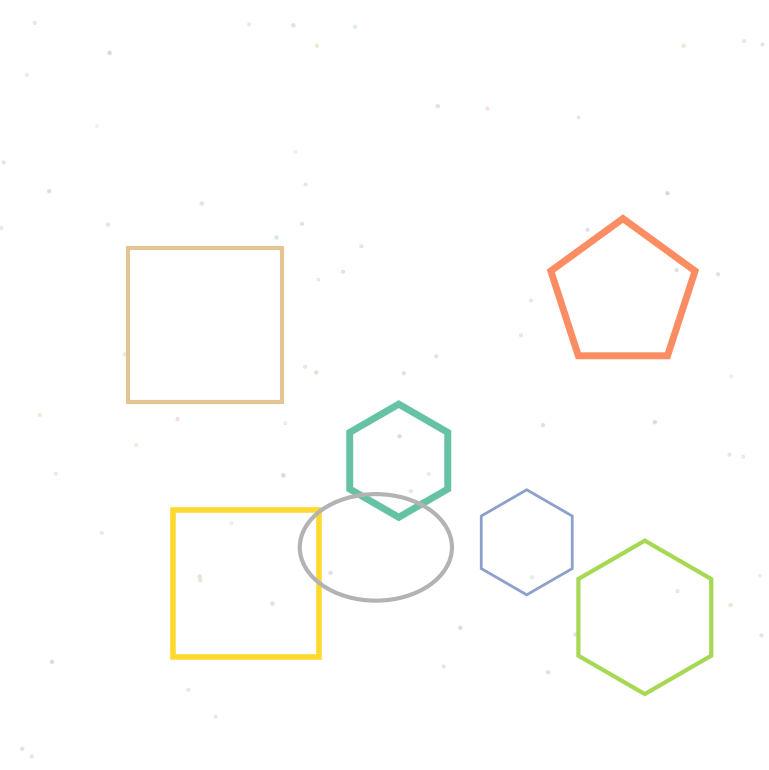[{"shape": "hexagon", "thickness": 2.5, "radius": 0.37, "center": [0.518, 0.402]}, {"shape": "pentagon", "thickness": 2.5, "radius": 0.49, "center": [0.809, 0.618]}, {"shape": "hexagon", "thickness": 1, "radius": 0.34, "center": [0.684, 0.296]}, {"shape": "hexagon", "thickness": 1.5, "radius": 0.5, "center": [0.837, 0.198]}, {"shape": "square", "thickness": 2, "radius": 0.48, "center": [0.32, 0.242]}, {"shape": "square", "thickness": 1.5, "radius": 0.5, "center": [0.266, 0.577]}, {"shape": "oval", "thickness": 1.5, "radius": 0.49, "center": [0.488, 0.289]}]